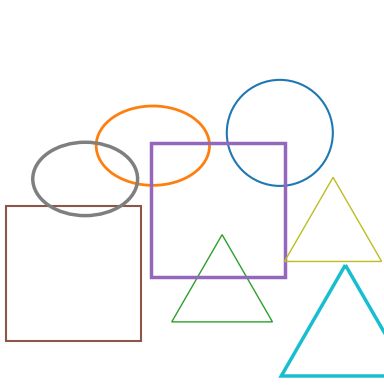[{"shape": "circle", "thickness": 1.5, "radius": 0.69, "center": [0.727, 0.655]}, {"shape": "oval", "thickness": 2, "radius": 0.74, "center": [0.397, 0.622]}, {"shape": "triangle", "thickness": 1, "radius": 0.76, "center": [0.577, 0.239]}, {"shape": "square", "thickness": 2.5, "radius": 0.87, "center": [0.566, 0.454]}, {"shape": "square", "thickness": 1.5, "radius": 0.88, "center": [0.191, 0.29]}, {"shape": "oval", "thickness": 2.5, "radius": 0.68, "center": [0.221, 0.535]}, {"shape": "triangle", "thickness": 1, "radius": 0.73, "center": [0.865, 0.394]}, {"shape": "triangle", "thickness": 2.5, "radius": 0.96, "center": [0.897, 0.12]}]